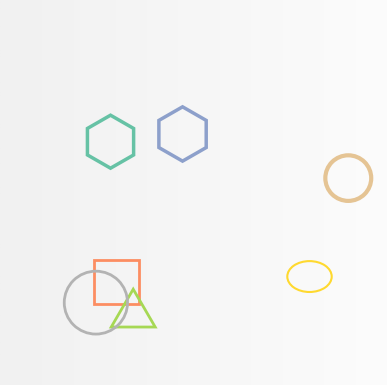[{"shape": "hexagon", "thickness": 2.5, "radius": 0.34, "center": [0.285, 0.632]}, {"shape": "square", "thickness": 2, "radius": 0.29, "center": [0.301, 0.268]}, {"shape": "hexagon", "thickness": 2.5, "radius": 0.35, "center": [0.471, 0.652]}, {"shape": "triangle", "thickness": 2, "radius": 0.33, "center": [0.344, 0.183]}, {"shape": "oval", "thickness": 1.5, "radius": 0.29, "center": [0.799, 0.282]}, {"shape": "circle", "thickness": 3, "radius": 0.3, "center": [0.899, 0.537]}, {"shape": "circle", "thickness": 2, "radius": 0.41, "center": [0.247, 0.214]}]